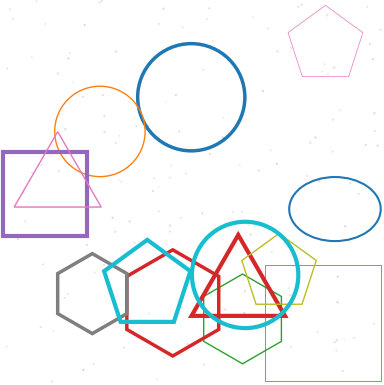[{"shape": "oval", "thickness": 1.5, "radius": 0.59, "center": [0.87, 0.457]}, {"shape": "circle", "thickness": 2.5, "radius": 0.7, "center": [0.497, 0.747]}, {"shape": "circle", "thickness": 1, "radius": 0.59, "center": [0.26, 0.659]}, {"shape": "hexagon", "thickness": 1, "radius": 0.58, "center": [0.63, 0.172]}, {"shape": "hexagon", "thickness": 2.5, "radius": 0.69, "center": [0.449, 0.213]}, {"shape": "triangle", "thickness": 3, "radius": 0.7, "center": [0.619, 0.25]}, {"shape": "square", "thickness": 3, "radius": 0.54, "center": [0.117, 0.496]}, {"shape": "square", "thickness": 0.5, "radius": 0.75, "center": [0.839, 0.162]}, {"shape": "triangle", "thickness": 1, "radius": 0.65, "center": [0.15, 0.527]}, {"shape": "pentagon", "thickness": 0.5, "radius": 0.51, "center": [0.845, 0.884]}, {"shape": "hexagon", "thickness": 2.5, "radius": 0.52, "center": [0.24, 0.237]}, {"shape": "pentagon", "thickness": 1, "radius": 0.51, "center": [0.725, 0.292]}, {"shape": "pentagon", "thickness": 3, "radius": 0.59, "center": [0.382, 0.259]}, {"shape": "circle", "thickness": 3, "radius": 0.69, "center": [0.637, 0.286]}]